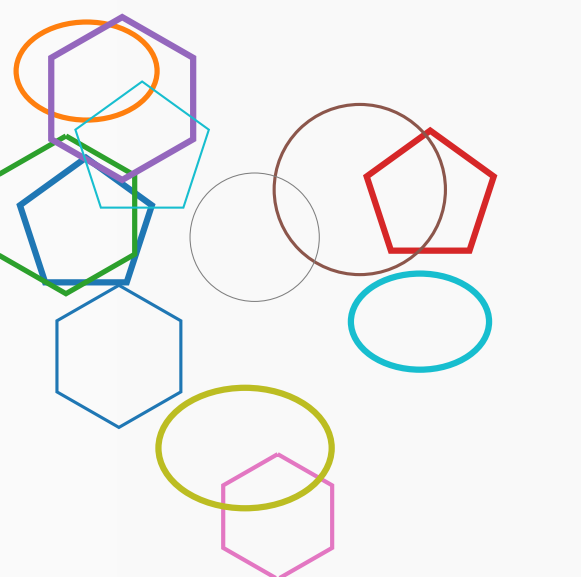[{"shape": "hexagon", "thickness": 1.5, "radius": 0.62, "center": [0.205, 0.382]}, {"shape": "pentagon", "thickness": 3, "radius": 0.6, "center": [0.148, 0.607]}, {"shape": "oval", "thickness": 2.5, "radius": 0.61, "center": [0.149, 0.876]}, {"shape": "hexagon", "thickness": 2.5, "radius": 0.68, "center": [0.113, 0.627]}, {"shape": "pentagon", "thickness": 3, "radius": 0.57, "center": [0.74, 0.658]}, {"shape": "hexagon", "thickness": 3, "radius": 0.7, "center": [0.21, 0.829]}, {"shape": "circle", "thickness": 1.5, "radius": 0.74, "center": [0.619, 0.671]}, {"shape": "hexagon", "thickness": 2, "radius": 0.54, "center": [0.478, 0.105]}, {"shape": "circle", "thickness": 0.5, "radius": 0.56, "center": [0.438, 0.588]}, {"shape": "oval", "thickness": 3, "radius": 0.75, "center": [0.422, 0.223]}, {"shape": "oval", "thickness": 3, "radius": 0.59, "center": [0.723, 0.442]}, {"shape": "pentagon", "thickness": 1, "radius": 0.6, "center": [0.245, 0.737]}]